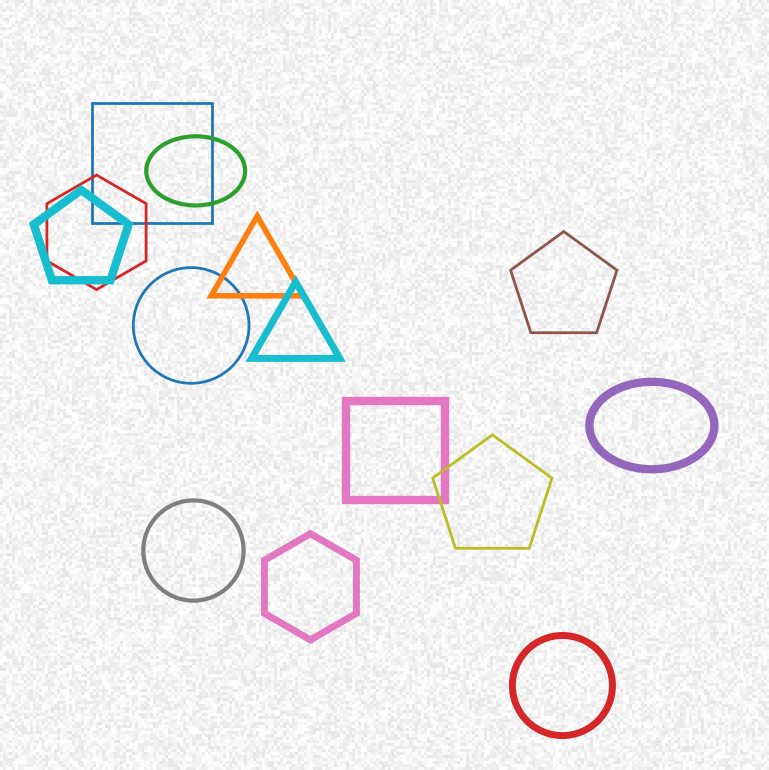[{"shape": "circle", "thickness": 1, "radius": 0.38, "center": [0.248, 0.577]}, {"shape": "square", "thickness": 1, "radius": 0.39, "center": [0.197, 0.789]}, {"shape": "triangle", "thickness": 2, "radius": 0.35, "center": [0.334, 0.65]}, {"shape": "oval", "thickness": 1.5, "radius": 0.32, "center": [0.254, 0.778]}, {"shape": "hexagon", "thickness": 1, "radius": 0.37, "center": [0.125, 0.698]}, {"shape": "circle", "thickness": 2.5, "radius": 0.32, "center": [0.73, 0.11]}, {"shape": "oval", "thickness": 3, "radius": 0.41, "center": [0.847, 0.447]}, {"shape": "pentagon", "thickness": 1, "radius": 0.36, "center": [0.732, 0.627]}, {"shape": "square", "thickness": 3, "radius": 0.32, "center": [0.514, 0.415]}, {"shape": "hexagon", "thickness": 2.5, "radius": 0.34, "center": [0.403, 0.238]}, {"shape": "circle", "thickness": 1.5, "radius": 0.33, "center": [0.251, 0.285]}, {"shape": "pentagon", "thickness": 1, "radius": 0.41, "center": [0.639, 0.354]}, {"shape": "triangle", "thickness": 2.5, "radius": 0.33, "center": [0.384, 0.568]}, {"shape": "pentagon", "thickness": 3, "radius": 0.32, "center": [0.105, 0.688]}]